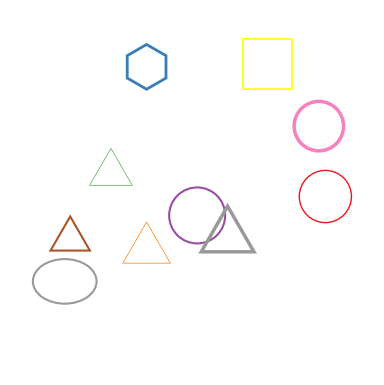[{"shape": "circle", "thickness": 1, "radius": 0.34, "center": [0.845, 0.49]}, {"shape": "hexagon", "thickness": 2, "radius": 0.29, "center": [0.381, 0.826]}, {"shape": "triangle", "thickness": 0.5, "radius": 0.32, "center": [0.288, 0.551]}, {"shape": "circle", "thickness": 1.5, "radius": 0.36, "center": [0.512, 0.44]}, {"shape": "triangle", "thickness": 0.5, "radius": 0.36, "center": [0.381, 0.352]}, {"shape": "square", "thickness": 1.5, "radius": 0.32, "center": [0.694, 0.834]}, {"shape": "triangle", "thickness": 1.5, "radius": 0.3, "center": [0.182, 0.379]}, {"shape": "circle", "thickness": 2.5, "radius": 0.32, "center": [0.828, 0.672]}, {"shape": "oval", "thickness": 1.5, "radius": 0.41, "center": [0.168, 0.269]}, {"shape": "triangle", "thickness": 2.5, "radius": 0.4, "center": [0.591, 0.385]}]